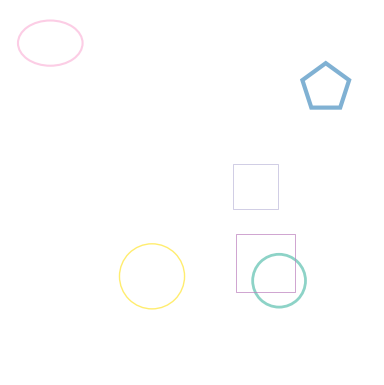[{"shape": "circle", "thickness": 2, "radius": 0.34, "center": [0.725, 0.271]}, {"shape": "square", "thickness": 0.5, "radius": 0.29, "center": [0.664, 0.515]}, {"shape": "pentagon", "thickness": 3, "radius": 0.32, "center": [0.846, 0.772]}, {"shape": "oval", "thickness": 1.5, "radius": 0.42, "center": [0.131, 0.888]}, {"shape": "square", "thickness": 0.5, "radius": 0.38, "center": [0.689, 0.317]}, {"shape": "circle", "thickness": 1, "radius": 0.42, "center": [0.395, 0.282]}]